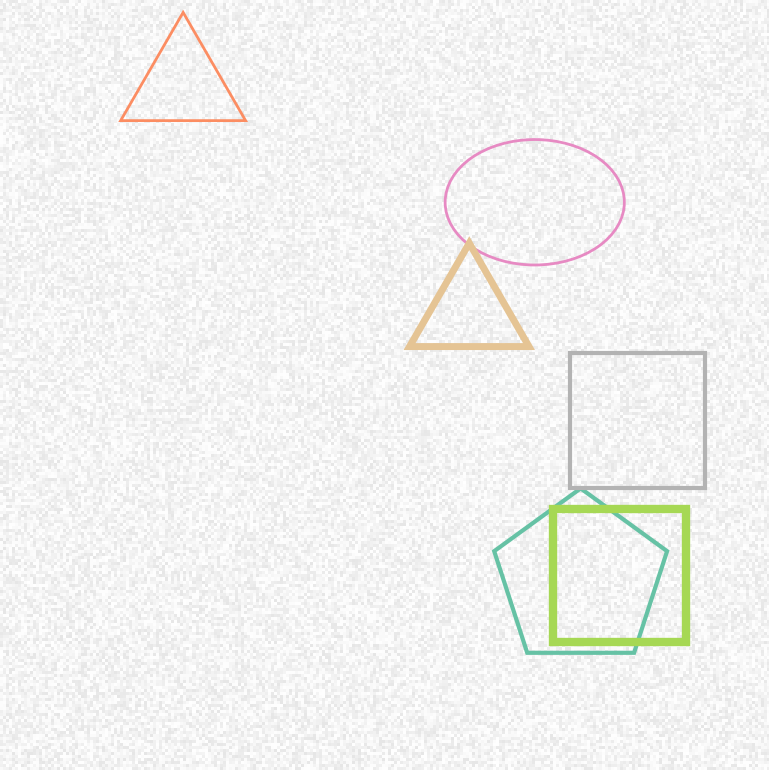[{"shape": "pentagon", "thickness": 1.5, "radius": 0.59, "center": [0.754, 0.248]}, {"shape": "triangle", "thickness": 1, "radius": 0.47, "center": [0.238, 0.89]}, {"shape": "oval", "thickness": 1, "radius": 0.58, "center": [0.694, 0.737]}, {"shape": "square", "thickness": 3, "radius": 0.43, "center": [0.805, 0.253]}, {"shape": "triangle", "thickness": 2.5, "radius": 0.45, "center": [0.609, 0.595]}, {"shape": "square", "thickness": 1.5, "radius": 0.44, "center": [0.828, 0.454]}]